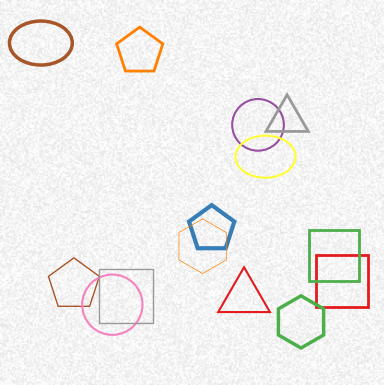[{"shape": "triangle", "thickness": 1.5, "radius": 0.39, "center": [0.634, 0.228]}, {"shape": "square", "thickness": 2, "radius": 0.34, "center": [0.888, 0.269]}, {"shape": "pentagon", "thickness": 3, "radius": 0.31, "center": [0.55, 0.405]}, {"shape": "square", "thickness": 2, "radius": 0.33, "center": [0.869, 0.337]}, {"shape": "hexagon", "thickness": 2.5, "radius": 0.34, "center": [0.782, 0.164]}, {"shape": "circle", "thickness": 1.5, "radius": 0.34, "center": [0.67, 0.676]}, {"shape": "hexagon", "thickness": 0.5, "radius": 0.36, "center": [0.526, 0.36]}, {"shape": "pentagon", "thickness": 2, "radius": 0.32, "center": [0.363, 0.867]}, {"shape": "oval", "thickness": 1.5, "radius": 0.39, "center": [0.69, 0.593]}, {"shape": "pentagon", "thickness": 1, "radius": 0.35, "center": [0.192, 0.261]}, {"shape": "oval", "thickness": 2.5, "radius": 0.41, "center": [0.106, 0.888]}, {"shape": "circle", "thickness": 1.5, "radius": 0.39, "center": [0.292, 0.209]}, {"shape": "triangle", "thickness": 2, "radius": 0.32, "center": [0.746, 0.69]}, {"shape": "square", "thickness": 1, "radius": 0.35, "center": [0.326, 0.231]}]